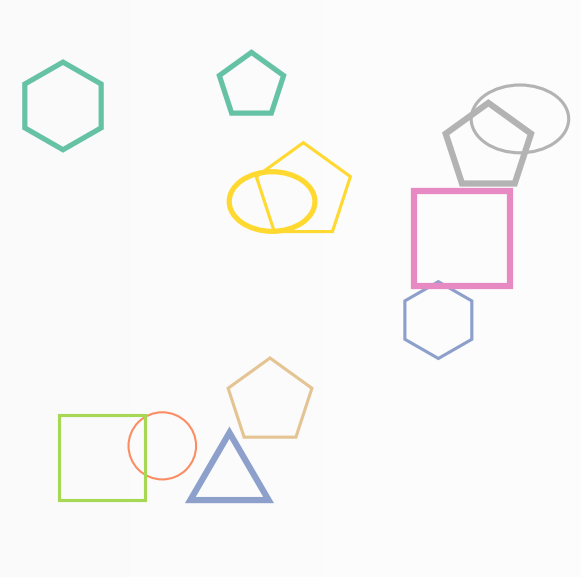[{"shape": "hexagon", "thickness": 2.5, "radius": 0.38, "center": [0.108, 0.816]}, {"shape": "pentagon", "thickness": 2.5, "radius": 0.29, "center": [0.433, 0.85]}, {"shape": "circle", "thickness": 1, "radius": 0.29, "center": [0.279, 0.227]}, {"shape": "triangle", "thickness": 3, "radius": 0.39, "center": [0.395, 0.172]}, {"shape": "hexagon", "thickness": 1.5, "radius": 0.33, "center": [0.754, 0.445]}, {"shape": "square", "thickness": 3, "radius": 0.41, "center": [0.795, 0.586]}, {"shape": "square", "thickness": 1.5, "radius": 0.37, "center": [0.176, 0.207]}, {"shape": "pentagon", "thickness": 1.5, "radius": 0.43, "center": [0.522, 0.667]}, {"shape": "oval", "thickness": 2.5, "radius": 0.37, "center": [0.468, 0.65]}, {"shape": "pentagon", "thickness": 1.5, "radius": 0.38, "center": [0.465, 0.303]}, {"shape": "pentagon", "thickness": 3, "radius": 0.39, "center": [0.84, 0.744]}, {"shape": "oval", "thickness": 1.5, "radius": 0.42, "center": [0.895, 0.793]}]